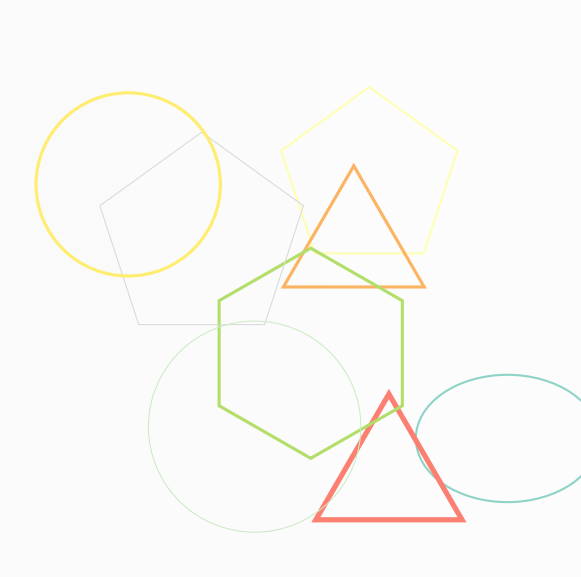[{"shape": "oval", "thickness": 1, "radius": 0.79, "center": [0.873, 0.24]}, {"shape": "pentagon", "thickness": 1, "radius": 0.8, "center": [0.635, 0.689]}, {"shape": "triangle", "thickness": 2.5, "radius": 0.73, "center": [0.669, 0.172]}, {"shape": "triangle", "thickness": 1.5, "radius": 0.7, "center": [0.609, 0.572]}, {"shape": "hexagon", "thickness": 1.5, "radius": 0.91, "center": [0.535, 0.387]}, {"shape": "pentagon", "thickness": 0.5, "radius": 0.92, "center": [0.347, 0.586]}, {"shape": "circle", "thickness": 0.5, "radius": 0.91, "center": [0.438, 0.26]}, {"shape": "circle", "thickness": 1.5, "radius": 0.79, "center": [0.221, 0.68]}]